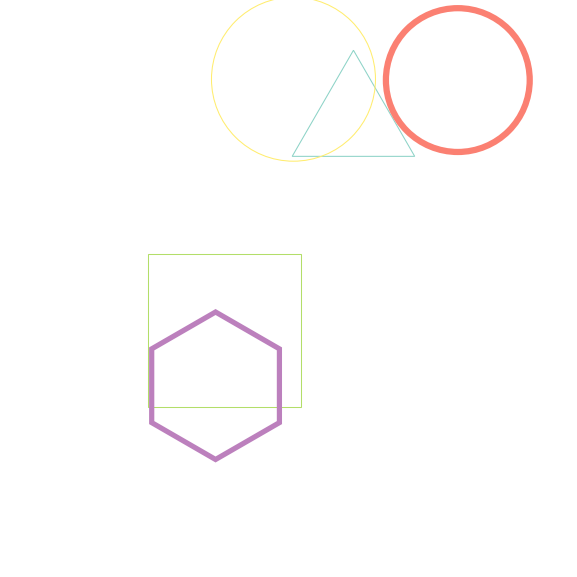[{"shape": "triangle", "thickness": 0.5, "radius": 0.61, "center": [0.612, 0.79]}, {"shape": "circle", "thickness": 3, "radius": 0.62, "center": [0.793, 0.86]}, {"shape": "square", "thickness": 0.5, "radius": 0.67, "center": [0.388, 0.427]}, {"shape": "hexagon", "thickness": 2.5, "radius": 0.64, "center": [0.373, 0.331]}, {"shape": "circle", "thickness": 0.5, "radius": 0.71, "center": [0.508, 0.862]}]